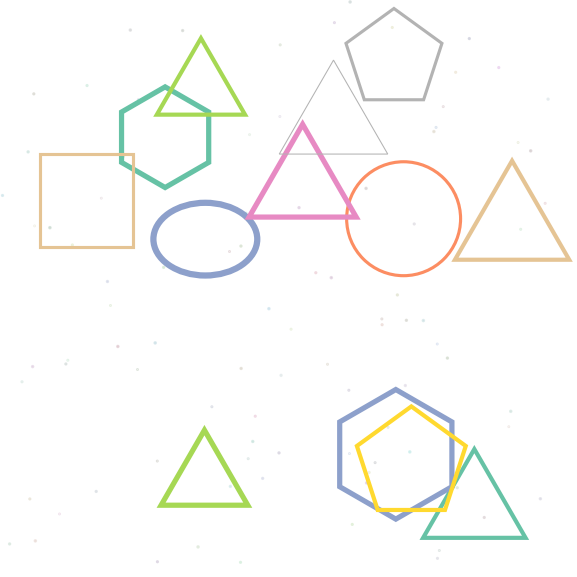[{"shape": "triangle", "thickness": 2, "radius": 0.51, "center": [0.821, 0.119]}, {"shape": "hexagon", "thickness": 2.5, "radius": 0.44, "center": [0.286, 0.762]}, {"shape": "circle", "thickness": 1.5, "radius": 0.49, "center": [0.699, 0.62]}, {"shape": "oval", "thickness": 3, "radius": 0.45, "center": [0.356, 0.585]}, {"shape": "hexagon", "thickness": 2.5, "radius": 0.56, "center": [0.685, 0.212]}, {"shape": "triangle", "thickness": 2.5, "radius": 0.54, "center": [0.524, 0.677]}, {"shape": "triangle", "thickness": 2.5, "radius": 0.43, "center": [0.354, 0.168]}, {"shape": "triangle", "thickness": 2, "radius": 0.44, "center": [0.348, 0.845]}, {"shape": "pentagon", "thickness": 2, "radius": 0.5, "center": [0.712, 0.196]}, {"shape": "triangle", "thickness": 2, "radius": 0.57, "center": [0.887, 0.607]}, {"shape": "square", "thickness": 1.5, "radius": 0.4, "center": [0.15, 0.651]}, {"shape": "pentagon", "thickness": 1.5, "radius": 0.44, "center": [0.682, 0.897]}, {"shape": "triangle", "thickness": 0.5, "radius": 0.54, "center": [0.577, 0.787]}]